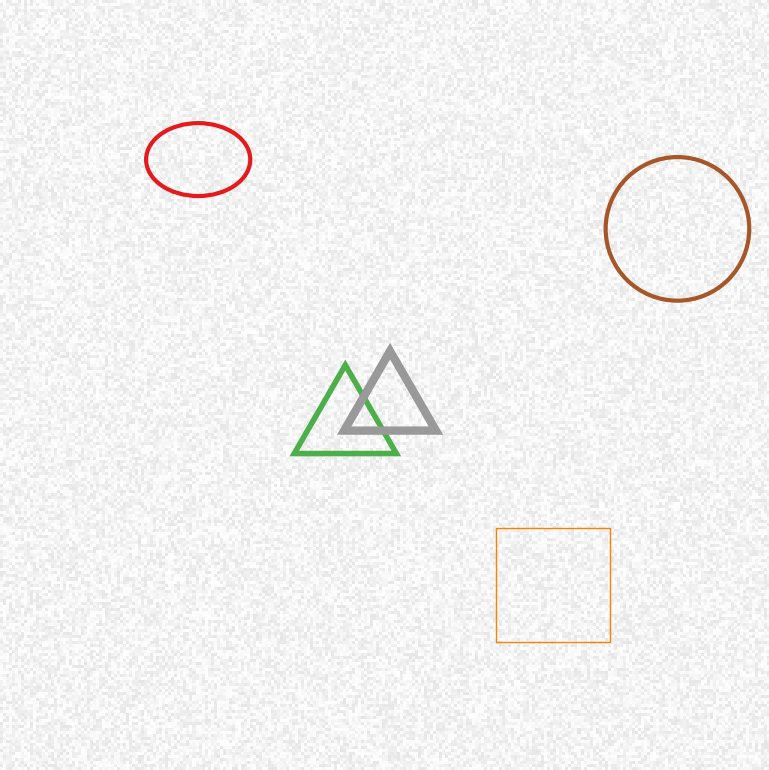[{"shape": "oval", "thickness": 1.5, "radius": 0.34, "center": [0.257, 0.793]}, {"shape": "triangle", "thickness": 2, "radius": 0.38, "center": [0.448, 0.449]}, {"shape": "square", "thickness": 0.5, "radius": 0.37, "center": [0.718, 0.24]}, {"shape": "circle", "thickness": 1.5, "radius": 0.47, "center": [0.88, 0.703]}, {"shape": "triangle", "thickness": 3, "radius": 0.34, "center": [0.507, 0.475]}]